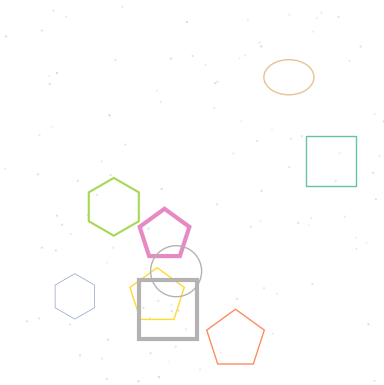[{"shape": "square", "thickness": 1, "radius": 0.32, "center": [0.86, 0.582]}, {"shape": "pentagon", "thickness": 1, "radius": 0.39, "center": [0.612, 0.118]}, {"shape": "hexagon", "thickness": 0.5, "radius": 0.29, "center": [0.194, 0.23]}, {"shape": "pentagon", "thickness": 3, "radius": 0.34, "center": [0.427, 0.39]}, {"shape": "hexagon", "thickness": 1.5, "radius": 0.38, "center": [0.296, 0.463]}, {"shape": "pentagon", "thickness": 1, "radius": 0.37, "center": [0.408, 0.23]}, {"shape": "oval", "thickness": 1, "radius": 0.33, "center": [0.75, 0.799]}, {"shape": "circle", "thickness": 1, "radius": 0.33, "center": [0.457, 0.296]}, {"shape": "square", "thickness": 3, "radius": 0.38, "center": [0.437, 0.196]}]